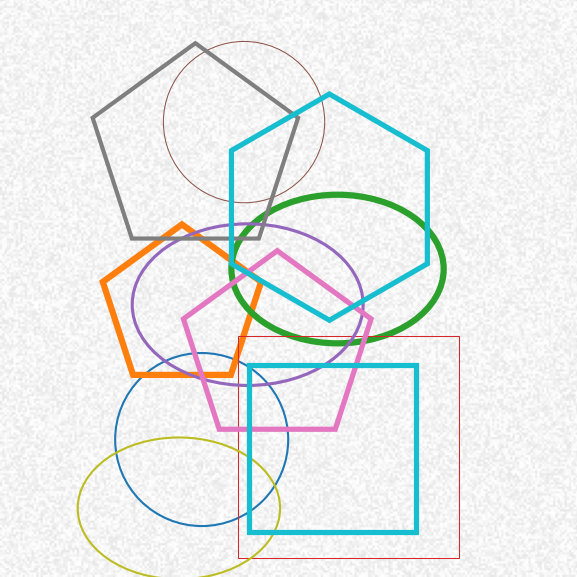[{"shape": "circle", "thickness": 1, "radius": 0.75, "center": [0.349, 0.238]}, {"shape": "pentagon", "thickness": 3, "radius": 0.72, "center": [0.315, 0.467]}, {"shape": "oval", "thickness": 3, "radius": 0.92, "center": [0.584, 0.533]}, {"shape": "square", "thickness": 0.5, "radius": 0.96, "center": [0.603, 0.225]}, {"shape": "oval", "thickness": 1.5, "radius": 1.0, "center": [0.429, 0.472]}, {"shape": "circle", "thickness": 0.5, "radius": 0.7, "center": [0.423, 0.788]}, {"shape": "pentagon", "thickness": 2.5, "radius": 0.85, "center": [0.48, 0.394]}, {"shape": "pentagon", "thickness": 2, "radius": 0.94, "center": [0.338, 0.737]}, {"shape": "oval", "thickness": 1, "radius": 0.88, "center": [0.31, 0.119]}, {"shape": "square", "thickness": 2.5, "radius": 0.72, "center": [0.575, 0.222]}, {"shape": "hexagon", "thickness": 2.5, "radius": 0.98, "center": [0.57, 0.64]}]